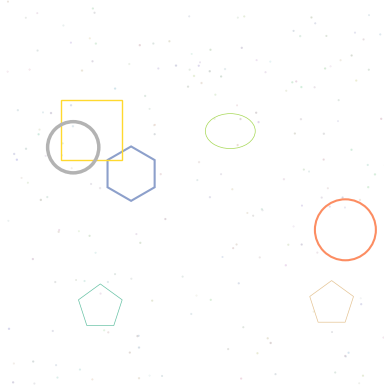[{"shape": "pentagon", "thickness": 0.5, "radius": 0.3, "center": [0.261, 0.203]}, {"shape": "circle", "thickness": 1.5, "radius": 0.4, "center": [0.897, 0.403]}, {"shape": "hexagon", "thickness": 1.5, "radius": 0.35, "center": [0.34, 0.549]}, {"shape": "oval", "thickness": 0.5, "radius": 0.32, "center": [0.598, 0.659]}, {"shape": "square", "thickness": 1, "radius": 0.39, "center": [0.237, 0.663]}, {"shape": "pentagon", "thickness": 0.5, "radius": 0.3, "center": [0.861, 0.211]}, {"shape": "circle", "thickness": 2.5, "radius": 0.33, "center": [0.19, 0.618]}]